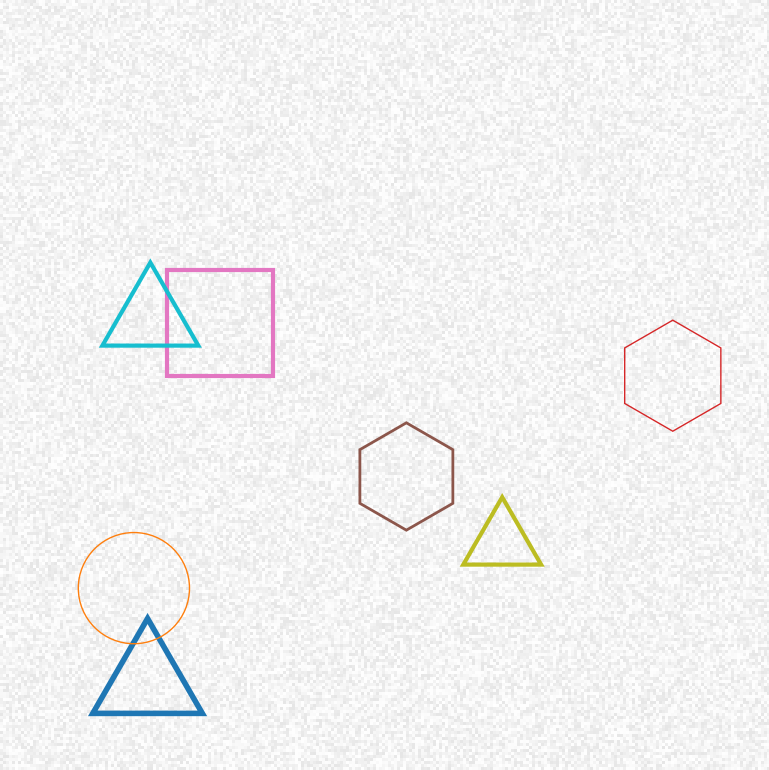[{"shape": "triangle", "thickness": 2, "radius": 0.41, "center": [0.192, 0.115]}, {"shape": "circle", "thickness": 0.5, "radius": 0.36, "center": [0.174, 0.236]}, {"shape": "hexagon", "thickness": 0.5, "radius": 0.36, "center": [0.874, 0.512]}, {"shape": "hexagon", "thickness": 1, "radius": 0.35, "center": [0.528, 0.381]}, {"shape": "square", "thickness": 1.5, "radius": 0.34, "center": [0.286, 0.581]}, {"shape": "triangle", "thickness": 1.5, "radius": 0.29, "center": [0.652, 0.296]}, {"shape": "triangle", "thickness": 1.5, "radius": 0.36, "center": [0.195, 0.587]}]